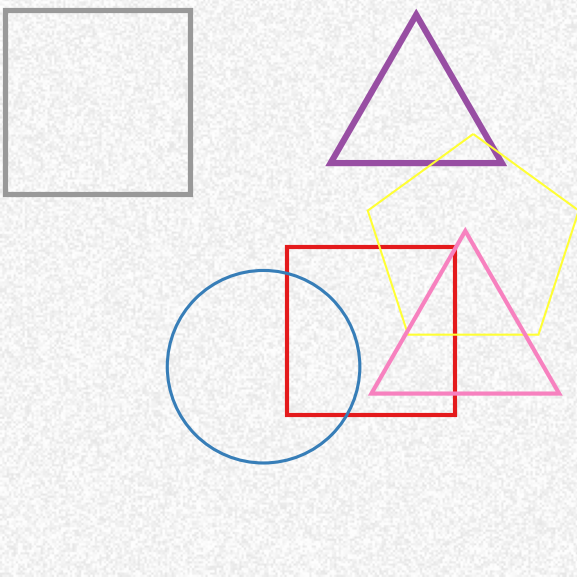[{"shape": "square", "thickness": 2, "radius": 0.72, "center": [0.643, 0.426]}, {"shape": "circle", "thickness": 1.5, "radius": 0.83, "center": [0.456, 0.364]}, {"shape": "triangle", "thickness": 3, "radius": 0.86, "center": [0.721, 0.802]}, {"shape": "pentagon", "thickness": 1, "radius": 0.96, "center": [0.82, 0.575]}, {"shape": "triangle", "thickness": 2, "radius": 0.94, "center": [0.806, 0.412]}, {"shape": "square", "thickness": 2.5, "radius": 0.8, "center": [0.169, 0.822]}]